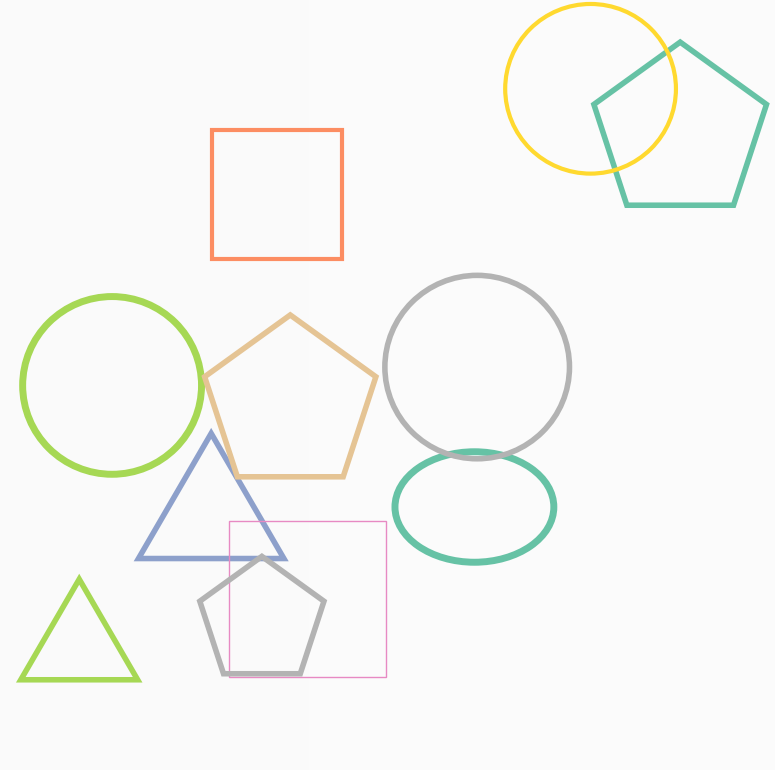[{"shape": "pentagon", "thickness": 2, "radius": 0.59, "center": [0.878, 0.828]}, {"shape": "oval", "thickness": 2.5, "radius": 0.51, "center": [0.612, 0.342]}, {"shape": "square", "thickness": 1.5, "radius": 0.42, "center": [0.358, 0.747]}, {"shape": "triangle", "thickness": 2, "radius": 0.54, "center": [0.272, 0.329]}, {"shape": "square", "thickness": 0.5, "radius": 0.51, "center": [0.397, 0.222]}, {"shape": "circle", "thickness": 2.5, "radius": 0.58, "center": [0.145, 0.499]}, {"shape": "triangle", "thickness": 2, "radius": 0.44, "center": [0.102, 0.161]}, {"shape": "circle", "thickness": 1.5, "radius": 0.55, "center": [0.762, 0.885]}, {"shape": "pentagon", "thickness": 2, "radius": 0.58, "center": [0.375, 0.475]}, {"shape": "circle", "thickness": 2, "radius": 0.6, "center": [0.616, 0.523]}, {"shape": "pentagon", "thickness": 2, "radius": 0.42, "center": [0.338, 0.193]}]